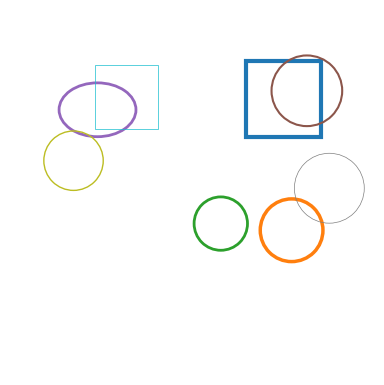[{"shape": "square", "thickness": 3, "radius": 0.49, "center": [0.737, 0.743]}, {"shape": "circle", "thickness": 2.5, "radius": 0.41, "center": [0.757, 0.402]}, {"shape": "circle", "thickness": 2, "radius": 0.35, "center": [0.573, 0.419]}, {"shape": "oval", "thickness": 2, "radius": 0.5, "center": [0.253, 0.715]}, {"shape": "circle", "thickness": 1.5, "radius": 0.46, "center": [0.797, 0.764]}, {"shape": "circle", "thickness": 0.5, "radius": 0.45, "center": [0.855, 0.511]}, {"shape": "circle", "thickness": 1, "radius": 0.39, "center": [0.191, 0.583]}, {"shape": "square", "thickness": 0.5, "radius": 0.41, "center": [0.328, 0.748]}]